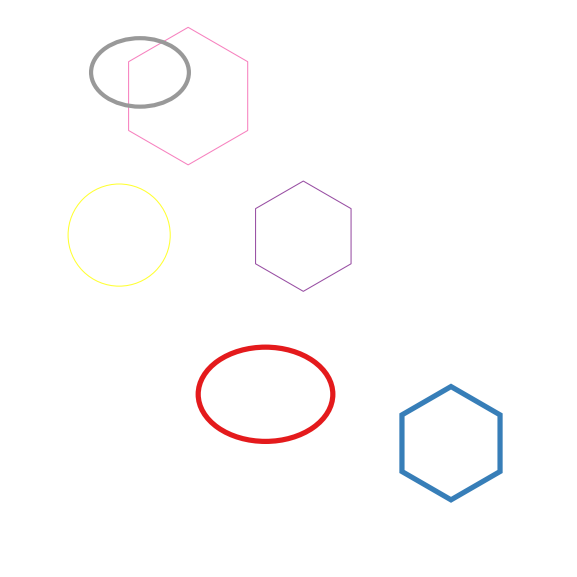[{"shape": "oval", "thickness": 2.5, "radius": 0.58, "center": [0.46, 0.316]}, {"shape": "hexagon", "thickness": 2.5, "radius": 0.49, "center": [0.781, 0.232]}, {"shape": "hexagon", "thickness": 0.5, "radius": 0.48, "center": [0.525, 0.59]}, {"shape": "circle", "thickness": 0.5, "radius": 0.44, "center": [0.206, 0.592]}, {"shape": "hexagon", "thickness": 0.5, "radius": 0.6, "center": [0.326, 0.833]}, {"shape": "oval", "thickness": 2, "radius": 0.42, "center": [0.242, 0.874]}]